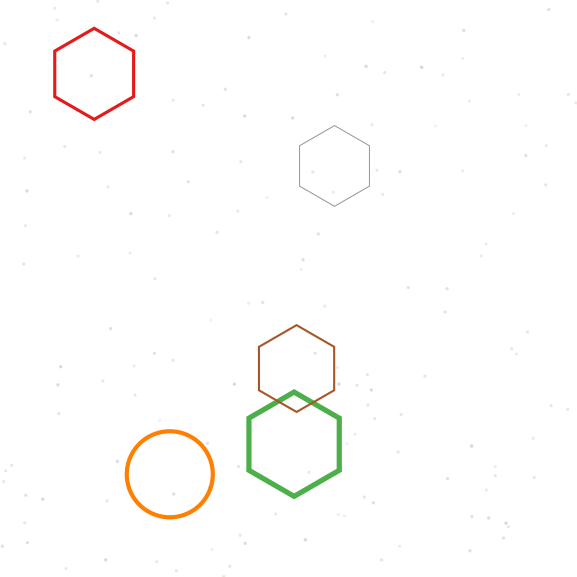[{"shape": "hexagon", "thickness": 1.5, "radius": 0.39, "center": [0.163, 0.871]}, {"shape": "hexagon", "thickness": 2.5, "radius": 0.45, "center": [0.509, 0.23]}, {"shape": "circle", "thickness": 2, "radius": 0.37, "center": [0.294, 0.178]}, {"shape": "hexagon", "thickness": 1, "radius": 0.38, "center": [0.514, 0.361]}, {"shape": "hexagon", "thickness": 0.5, "radius": 0.35, "center": [0.579, 0.712]}]